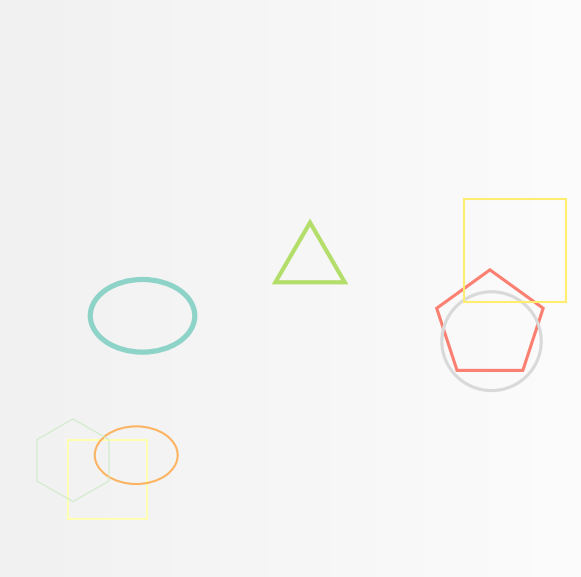[{"shape": "oval", "thickness": 2.5, "radius": 0.45, "center": [0.245, 0.452]}, {"shape": "square", "thickness": 1, "radius": 0.34, "center": [0.185, 0.168]}, {"shape": "pentagon", "thickness": 1.5, "radius": 0.48, "center": [0.843, 0.436]}, {"shape": "oval", "thickness": 1, "radius": 0.36, "center": [0.234, 0.211]}, {"shape": "triangle", "thickness": 2, "radius": 0.34, "center": [0.533, 0.545]}, {"shape": "circle", "thickness": 1.5, "radius": 0.43, "center": [0.846, 0.408]}, {"shape": "hexagon", "thickness": 0.5, "radius": 0.36, "center": [0.126, 0.202]}, {"shape": "square", "thickness": 1, "radius": 0.44, "center": [0.886, 0.565]}]